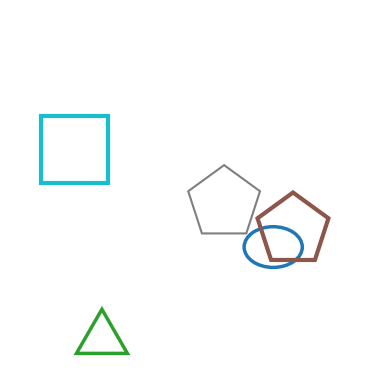[{"shape": "oval", "thickness": 2.5, "radius": 0.38, "center": [0.71, 0.358]}, {"shape": "triangle", "thickness": 2.5, "radius": 0.38, "center": [0.265, 0.12]}, {"shape": "pentagon", "thickness": 3, "radius": 0.48, "center": [0.761, 0.403]}, {"shape": "pentagon", "thickness": 1.5, "radius": 0.49, "center": [0.582, 0.473]}, {"shape": "square", "thickness": 3, "radius": 0.43, "center": [0.194, 0.612]}]